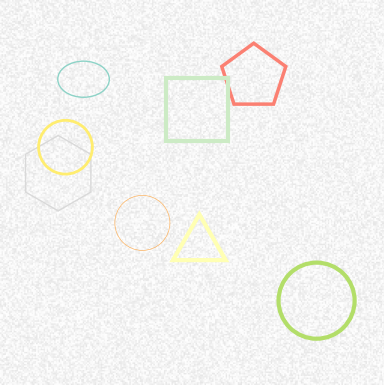[{"shape": "oval", "thickness": 1, "radius": 0.33, "center": [0.217, 0.794]}, {"shape": "triangle", "thickness": 3, "radius": 0.4, "center": [0.518, 0.364]}, {"shape": "pentagon", "thickness": 2.5, "radius": 0.44, "center": [0.659, 0.8]}, {"shape": "circle", "thickness": 0.5, "radius": 0.36, "center": [0.37, 0.421]}, {"shape": "circle", "thickness": 3, "radius": 0.49, "center": [0.822, 0.219]}, {"shape": "hexagon", "thickness": 1, "radius": 0.49, "center": [0.151, 0.55]}, {"shape": "square", "thickness": 3, "radius": 0.41, "center": [0.512, 0.715]}, {"shape": "circle", "thickness": 2, "radius": 0.35, "center": [0.17, 0.618]}]